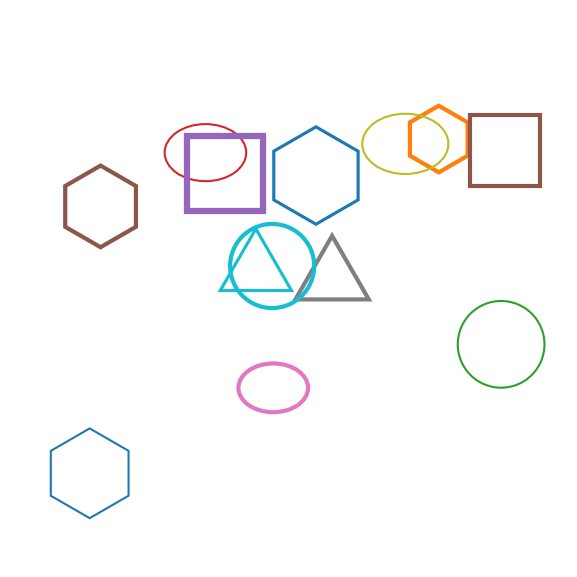[{"shape": "hexagon", "thickness": 1.5, "radius": 0.42, "center": [0.547, 0.695]}, {"shape": "hexagon", "thickness": 1, "radius": 0.39, "center": [0.155, 0.18]}, {"shape": "hexagon", "thickness": 2, "radius": 0.29, "center": [0.76, 0.758]}, {"shape": "circle", "thickness": 1, "radius": 0.38, "center": [0.868, 0.403]}, {"shape": "oval", "thickness": 1, "radius": 0.35, "center": [0.356, 0.735]}, {"shape": "square", "thickness": 3, "radius": 0.33, "center": [0.39, 0.698]}, {"shape": "square", "thickness": 2, "radius": 0.31, "center": [0.874, 0.739]}, {"shape": "hexagon", "thickness": 2, "radius": 0.35, "center": [0.174, 0.642]}, {"shape": "oval", "thickness": 2, "radius": 0.3, "center": [0.473, 0.328]}, {"shape": "triangle", "thickness": 2, "radius": 0.37, "center": [0.575, 0.517]}, {"shape": "oval", "thickness": 1, "radius": 0.37, "center": [0.702, 0.75]}, {"shape": "circle", "thickness": 2, "radius": 0.36, "center": [0.471, 0.539]}, {"shape": "triangle", "thickness": 1.5, "radius": 0.36, "center": [0.443, 0.532]}]